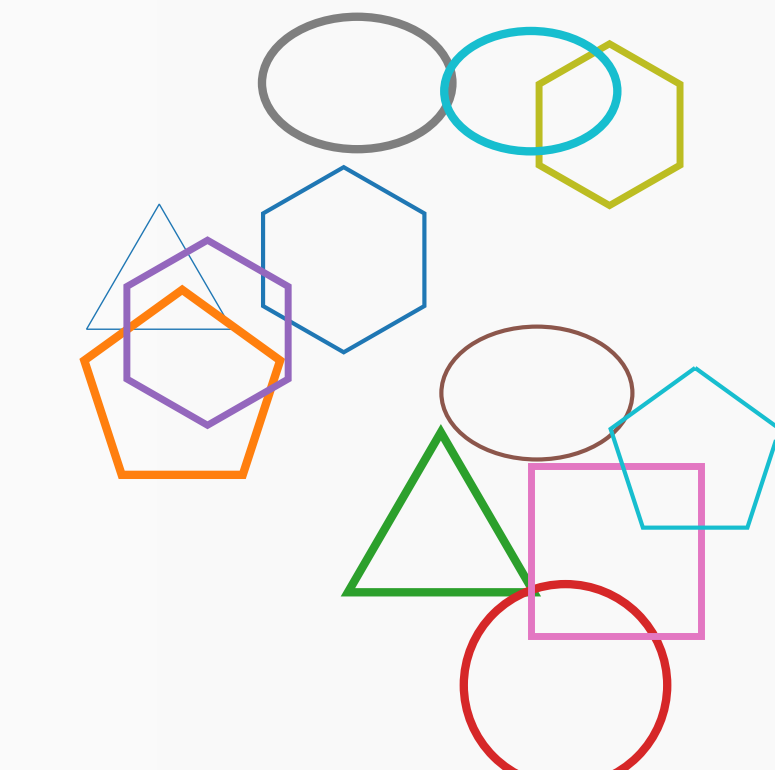[{"shape": "triangle", "thickness": 0.5, "radius": 0.54, "center": [0.205, 0.627]}, {"shape": "hexagon", "thickness": 1.5, "radius": 0.6, "center": [0.444, 0.663]}, {"shape": "pentagon", "thickness": 3, "radius": 0.66, "center": [0.235, 0.491]}, {"shape": "triangle", "thickness": 3, "radius": 0.69, "center": [0.569, 0.3]}, {"shape": "circle", "thickness": 3, "radius": 0.66, "center": [0.73, 0.11]}, {"shape": "hexagon", "thickness": 2.5, "radius": 0.6, "center": [0.268, 0.568]}, {"shape": "oval", "thickness": 1.5, "radius": 0.62, "center": [0.693, 0.49]}, {"shape": "square", "thickness": 2.5, "radius": 0.55, "center": [0.795, 0.285]}, {"shape": "oval", "thickness": 3, "radius": 0.61, "center": [0.461, 0.892]}, {"shape": "hexagon", "thickness": 2.5, "radius": 0.53, "center": [0.787, 0.838]}, {"shape": "oval", "thickness": 3, "radius": 0.56, "center": [0.685, 0.882]}, {"shape": "pentagon", "thickness": 1.5, "radius": 0.57, "center": [0.897, 0.408]}]